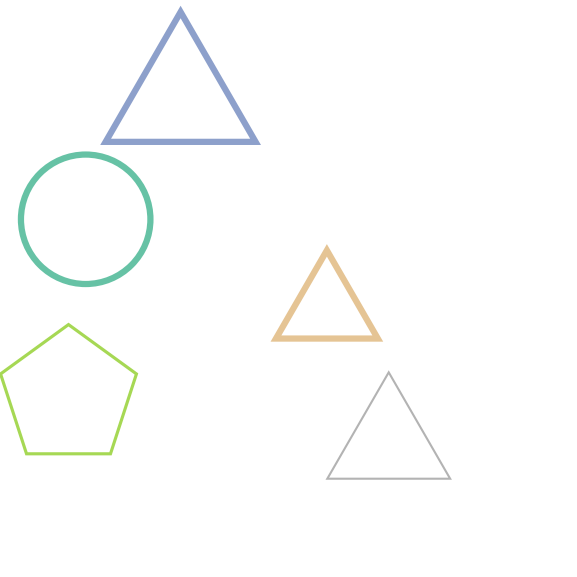[{"shape": "circle", "thickness": 3, "radius": 0.56, "center": [0.148, 0.619]}, {"shape": "triangle", "thickness": 3, "radius": 0.75, "center": [0.313, 0.828]}, {"shape": "pentagon", "thickness": 1.5, "radius": 0.62, "center": [0.119, 0.313]}, {"shape": "triangle", "thickness": 3, "radius": 0.51, "center": [0.566, 0.464]}, {"shape": "triangle", "thickness": 1, "radius": 0.61, "center": [0.673, 0.232]}]